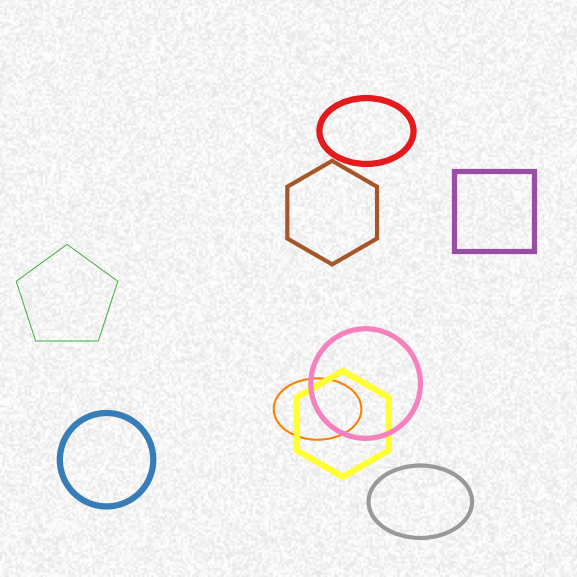[{"shape": "oval", "thickness": 3, "radius": 0.41, "center": [0.635, 0.772]}, {"shape": "circle", "thickness": 3, "radius": 0.4, "center": [0.185, 0.203]}, {"shape": "pentagon", "thickness": 0.5, "radius": 0.46, "center": [0.116, 0.483]}, {"shape": "square", "thickness": 2.5, "radius": 0.35, "center": [0.855, 0.634]}, {"shape": "oval", "thickness": 1, "radius": 0.38, "center": [0.55, 0.291]}, {"shape": "hexagon", "thickness": 3, "radius": 0.46, "center": [0.594, 0.265]}, {"shape": "hexagon", "thickness": 2, "radius": 0.45, "center": [0.575, 0.631]}, {"shape": "circle", "thickness": 2.5, "radius": 0.47, "center": [0.633, 0.335]}, {"shape": "oval", "thickness": 2, "radius": 0.45, "center": [0.728, 0.13]}]